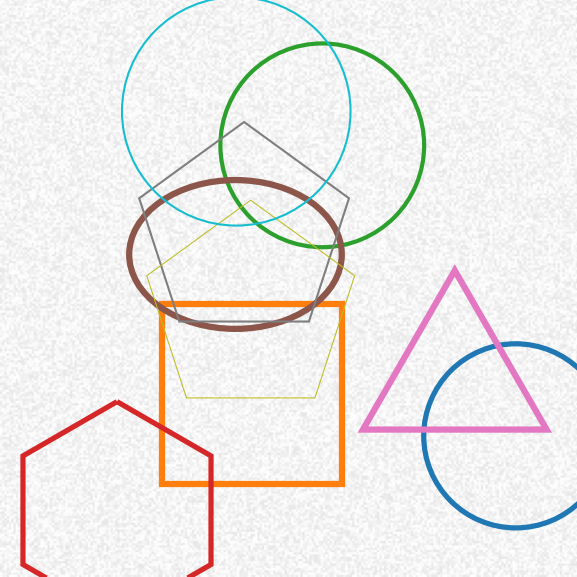[{"shape": "circle", "thickness": 2.5, "radius": 0.8, "center": [0.893, 0.244]}, {"shape": "square", "thickness": 3, "radius": 0.78, "center": [0.436, 0.317]}, {"shape": "circle", "thickness": 2, "radius": 0.88, "center": [0.558, 0.747]}, {"shape": "hexagon", "thickness": 2.5, "radius": 0.94, "center": [0.203, 0.116]}, {"shape": "oval", "thickness": 3, "radius": 0.92, "center": [0.408, 0.558]}, {"shape": "triangle", "thickness": 3, "radius": 0.92, "center": [0.787, 0.347]}, {"shape": "pentagon", "thickness": 1, "radius": 0.95, "center": [0.423, 0.597]}, {"shape": "pentagon", "thickness": 0.5, "radius": 0.95, "center": [0.434, 0.463]}, {"shape": "circle", "thickness": 1, "radius": 0.99, "center": [0.409, 0.806]}]